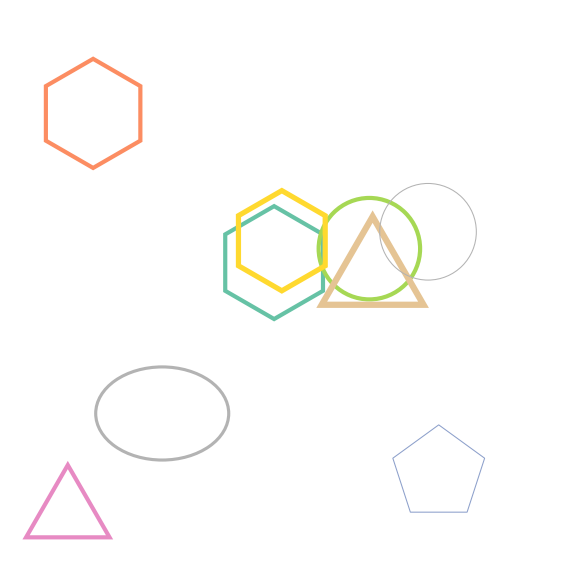[{"shape": "hexagon", "thickness": 2, "radius": 0.49, "center": [0.475, 0.544]}, {"shape": "hexagon", "thickness": 2, "radius": 0.47, "center": [0.161, 0.803]}, {"shape": "pentagon", "thickness": 0.5, "radius": 0.42, "center": [0.76, 0.18]}, {"shape": "triangle", "thickness": 2, "radius": 0.42, "center": [0.117, 0.11]}, {"shape": "circle", "thickness": 2, "radius": 0.44, "center": [0.64, 0.569]}, {"shape": "hexagon", "thickness": 2.5, "radius": 0.43, "center": [0.488, 0.582]}, {"shape": "triangle", "thickness": 3, "radius": 0.51, "center": [0.645, 0.522]}, {"shape": "oval", "thickness": 1.5, "radius": 0.58, "center": [0.281, 0.283]}, {"shape": "circle", "thickness": 0.5, "radius": 0.42, "center": [0.741, 0.598]}]